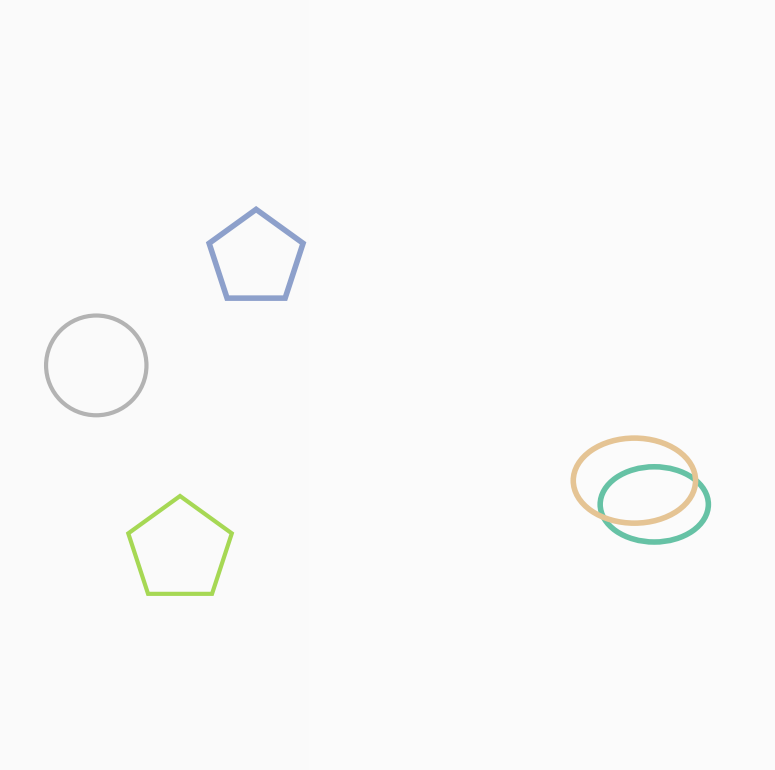[{"shape": "oval", "thickness": 2, "radius": 0.35, "center": [0.844, 0.345]}, {"shape": "pentagon", "thickness": 2, "radius": 0.32, "center": [0.33, 0.664]}, {"shape": "pentagon", "thickness": 1.5, "radius": 0.35, "center": [0.232, 0.286]}, {"shape": "oval", "thickness": 2, "radius": 0.39, "center": [0.819, 0.376]}, {"shape": "circle", "thickness": 1.5, "radius": 0.32, "center": [0.124, 0.525]}]